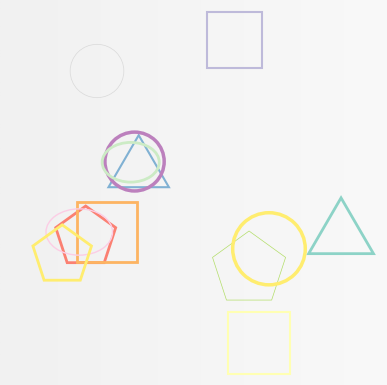[{"shape": "triangle", "thickness": 2, "radius": 0.48, "center": [0.88, 0.389]}, {"shape": "square", "thickness": 1.5, "radius": 0.4, "center": [0.669, 0.109]}, {"shape": "square", "thickness": 1.5, "radius": 0.36, "center": [0.605, 0.896]}, {"shape": "pentagon", "thickness": 2, "radius": 0.41, "center": [0.221, 0.384]}, {"shape": "triangle", "thickness": 1.5, "radius": 0.45, "center": [0.358, 0.559]}, {"shape": "square", "thickness": 2, "radius": 0.39, "center": [0.275, 0.397]}, {"shape": "pentagon", "thickness": 0.5, "radius": 0.5, "center": [0.643, 0.301]}, {"shape": "oval", "thickness": 1, "radius": 0.43, "center": [0.205, 0.397]}, {"shape": "circle", "thickness": 0.5, "radius": 0.35, "center": [0.25, 0.816]}, {"shape": "circle", "thickness": 2.5, "radius": 0.38, "center": [0.347, 0.58]}, {"shape": "oval", "thickness": 2, "radius": 0.37, "center": [0.337, 0.578]}, {"shape": "pentagon", "thickness": 2, "radius": 0.4, "center": [0.161, 0.337]}, {"shape": "circle", "thickness": 2.5, "radius": 0.47, "center": [0.694, 0.354]}]